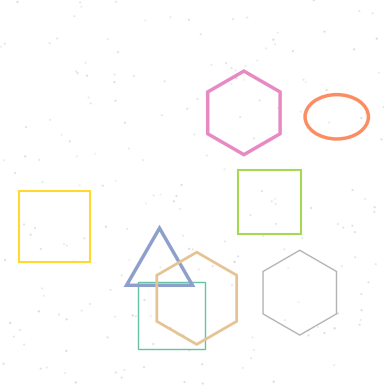[{"shape": "square", "thickness": 1, "radius": 0.44, "center": [0.445, 0.18]}, {"shape": "oval", "thickness": 2.5, "radius": 0.41, "center": [0.875, 0.697]}, {"shape": "triangle", "thickness": 2.5, "radius": 0.49, "center": [0.414, 0.308]}, {"shape": "hexagon", "thickness": 2.5, "radius": 0.54, "center": [0.634, 0.707]}, {"shape": "square", "thickness": 1.5, "radius": 0.41, "center": [0.7, 0.475]}, {"shape": "square", "thickness": 1.5, "radius": 0.46, "center": [0.141, 0.411]}, {"shape": "hexagon", "thickness": 2, "radius": 0.6, "center": [0.511, 0.225]}, {"shape": "hexagon", "thickness": 1, "radius": 0.55, "center": [0.779, 0.24]}]